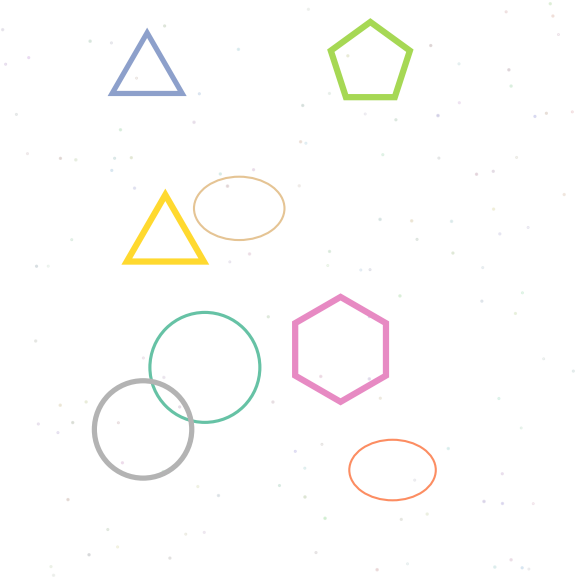[{"shape": "circle", "thickness": 1.5, "radius": 0.48, "center": [0.355, 0.363]}, {"shape": "oval", "thickness": 1, "radius": 0.37, "center": [0.68, 0.185]}, {"shape": "triangle", "thickness": 2.5, "radius": 0.35, "center": [0.255, 0.872]}, {"shape": "hexagon", "thickness": 3, "radius": 0.45, "center": [0.59, 0.394]}, {"shape": "pentagon", "thickness": 3, "radius": 0.36, "center": [0.641, 0.889]}, {"shape": "triangle", "thickness": 3, "radius": 0.39, "center": [0.286, 0.585]}, {"shape": "oval", "thickness": 1, "radius": 0.39, "center": [0.414, 0.638]}, {"shape": "circle", "thickness": 2.5, "radius": 0.42, "center": [0.248, 0.256]}]